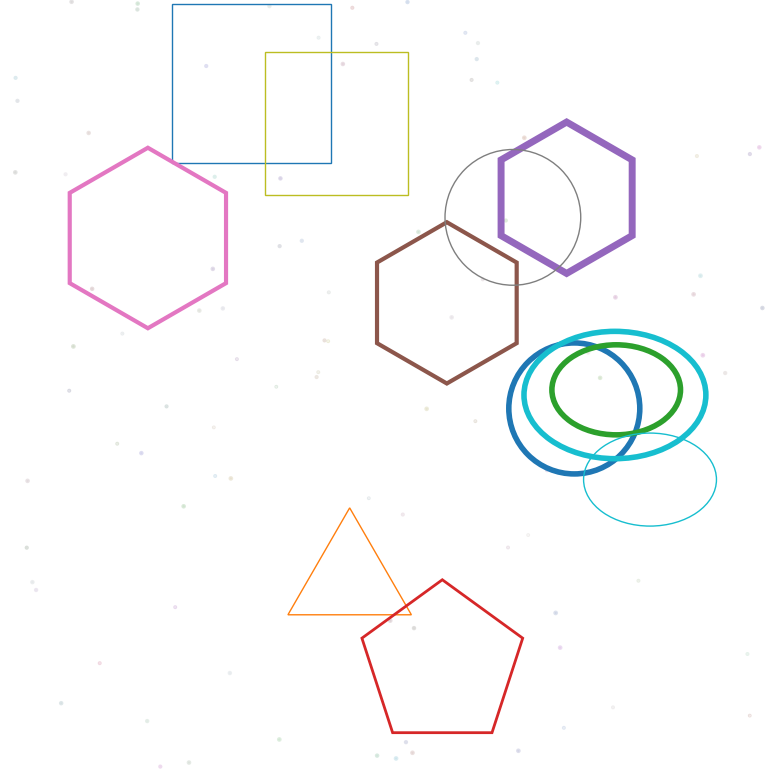[{"shape": "circle", "thickness": 2, "radius": 0.43, "center": [0.746, 0.47]}, {"shape": "square", "thickness": 0.5, "radius": 0.52, "center": [0.327, 0.892]}, {"shape": "triangle", "thickness": 0.5, "radius": 0.46, "center": [0.454, 0.248]}, {"shape": "oval", "thickness": 2, "radius": 0.42, "center": [0.8, 0.494]}, {"shape": "pentagon", "thickness": 1, "radius": 0.55, "center": [0.574, 0.137]}, {"shape": "hexagon", "thickness": 2.5, "radius": 0.49, "center": [0.736, 0.743]}, {"shape": "hexagon", "thickness": 1.5, "radius": 0.52, "center": [0.58, 0.607]}, {"shape": "hexagon", "thickness": 1.5, "radius": 0.59, "center": [0.192, 0.691]}, {"shape": "circle", "thickness": 0.5, "radius": 0.44, "center": [0.666, 0.718]}, {"shape": "square", "thickness": 0.5, "radius": 0.46, "center": [0.437, 0.84]}, {"shape": "oval", "thickness": 0.5, "radius": 0.43, "center": [0.844, 0.377]}, {"shape": "oval", "thickness": 2, "radius": 0.59, "center": [0.799, 0.487]}]